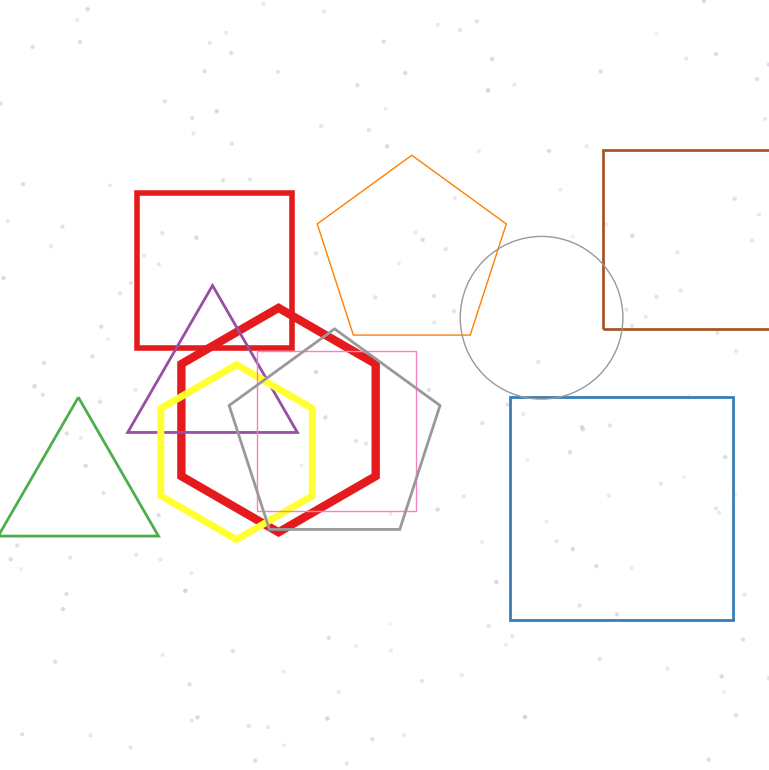[{"shape": "hexagon", "thickness": 3, "radius": 0.73, "center": [0.362, 0.454]}, {"shape": "square", "thickness": 2, "radius": 0.5, "center": [0.279, 0.649]}, {"shape": "square", "thickness": 1, "radius": 0.72, "center": [0.807, 0.34]}, {"shape": "triangle", "thickness": 1, "radius": 0.6, "center": [0.102, 0.364]}, {"shape": "triangle", "thickness": 1, "radius": 0.64, "center": [0.276, 0.502]}, {"shape": "pentagon", "thickness": 0.5, "radius": 0.65, "center": [0.535, 0.669]}, {"shape": "hexagon", "thickness": 2.5, "radius": 0.57, "center": [0.307, 0.413]}, {"shape": "square", "thickness": 1, "radius": 0.58, "center": [0.899, 0.689]}, {"shape": "square", "thickness": 0.5, "radius": 0.52, "center": [0.437, 0.44]}, {"shape": "pentagon", "thickness": 1, "radius": 0.72, "center": [0.435, 0.429]}, {"shape": "circle", "thickness": 0.5, "radius": 0.53, "center": [0.703, 0.587]}]